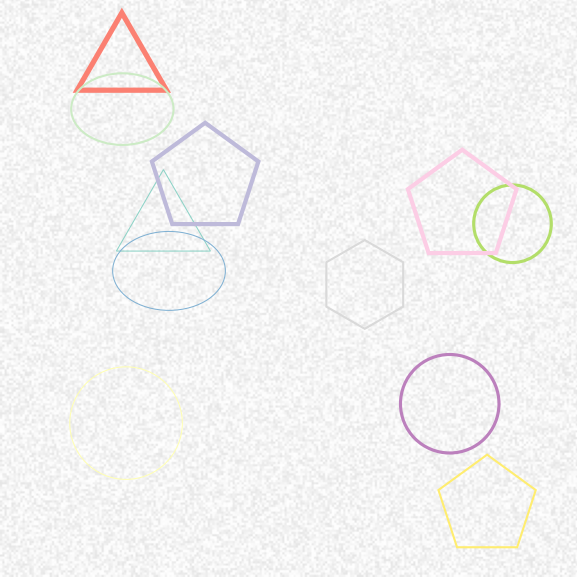[{"shape": "triangle", "thickness": 0.5, "radius": 0.47, "center": [0.283, 0.611]}, {"shape": "circle", "thickness": 0.5, "radius": 0.49, "center": [0.218, 0.266]}, {"shape": "pentagon", "thickness": 2, "radius": 0.48, "center": [0.355, 0.69]}, {"shape": "triangle", "thickness": 2.5, "radius": 0.45, "center": [0.211, 0.888]}, {"shape": "oval", "thickness": 0.5, "radius": 0.49, "center": [0.293, 0.53]}, {"shape": "circle", "thickness": 1.5, "radius": 0.34, "center": [0.887, 0.612]}, {"shape": "pentagon", "thickness": 2, "radius": 0.49, "center": [0.8, 0.641]}, {"shape": "hexagon", "thickness": 1, "radius": 0.38, "center": [0.632, 0.507]}, {"shape": "circle", "thickness": 1.5, "radius": 0.43, "center": [0.779, 0.3]}, {"shape": "oval", "thickness": 1, "radius": 0.44, "center": [0.212, 0.81]}, {"shape": "pentagon", "thickness": 1, "radius": 0.44, "center": [0.843, 0.123]}]